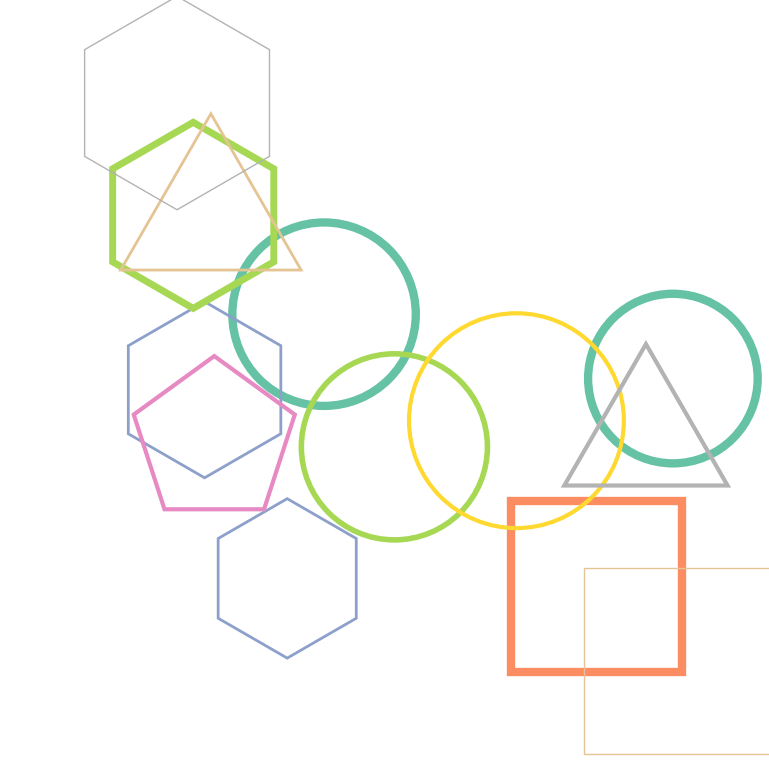[{"shape": "circle", "thickness": 3, "radius": 0.55, "center": [0.874, 0.508]}, {"shape": "circle", "thickness": 3, "radius": 0.6, "center": [0.421, 0.592]}, {"shape": "square", "thickness": 3, "radius": 0.55, "center": [0.774, 0.239]}, {"shape": "hexagon", "thickness": 1, "radius": 0.52, "center": [0.373, 0.249]}, {"shape": "hexagon", "thickness": 1, "radius": 0.57, "center": [0.266, 0.494]}, {"shape": "pentagon", "thickness": 1.5, "radius": 0.55, "center": [0.278, 0.428]}, {"shape": "circle", "thickness": 2, "radius": 0.6, "center": [0.512, 0.42]}, {"shape": "hexagon", "thickness": 2.5, "radius": 0.6, "center": [0.251, 0.72]}, {"shape": "circle", "thickness": 1.5, "radius": 0.7, "center": [0.671, 0.454]}, {"shape": "triangle", "thickness": 1, "radius": 0.68, "center": [0.274, 0.717]}, {"shape": "square", "thickness": 0.5, "radius": 0.61, "center": [0.88, 0.142]}, {"shape": "triangle", "thickness": 1.5, "radius": 0.61, "center": [0.839, 0.431]}, {"shape": "hexagon", "thickness": 0.5, "radius": 0.69, "center": [0.23, 0.866]}]